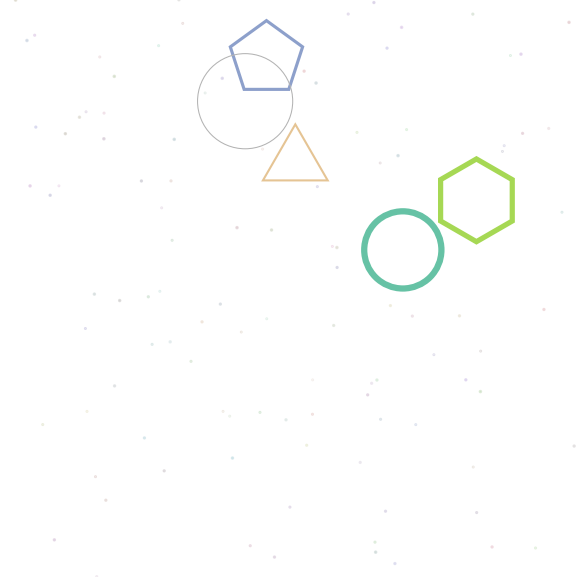[{"shape": "circle", "thickness": 3, "radius": 0.33, "center": [0.698, 0.566]}, {"shape": "pentagon", "thickness": 1.5, "radius": 0.33, "center": [0.461, 0.898]}, {"shape": "hexagon", "thickness": 2.5, "radius": 0.36, "center": [0.825, 0.652]}, {"shape": "triangle", "thickness": 1, "radius": 0.32, "center": [0.511, 0.719]}, {"shape": "circle", "thickness": 0.5, "radius": 0.41, "center": [0.424, 0.824]}]